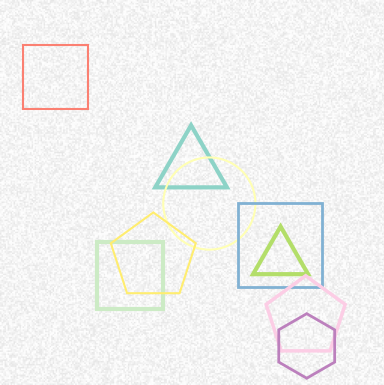[{"shape": "triangle", "thickness": 3, "radius": 0.54, "center": [0.496, 0.567]}, {"shape": "circle", "thickness": 1.5, "radius": 0.6, "center": [0.544, 0.471]}, {"shape": "square", "thickness": 1.5, "radius": 0.42, "center": [0.144, 0.8]}, {"shape": "square", "thickness": 2, "radius": 0.54, "center": [0.728, 0.363]}, {"shape": "triangle", "thickness": 3, "radius": 0.41, "center": [0.729, 0.329]}, {"shape": "pentagon", "thickness": 2.5, "radius": 0.54, "center": [0.794, 0.176]}, {"shape": "hexagon", "thickness": 2, "radius": 0.42, "center": [0.797, 0.101]}, {"shape": "square", "thickness": 3, "radius": 0.43, "center": [0.337, 0.285]}, {"shape": "pentagon", "thickness": 1.5, "radius": 0.58, "center": [0.398, 0.332]}]